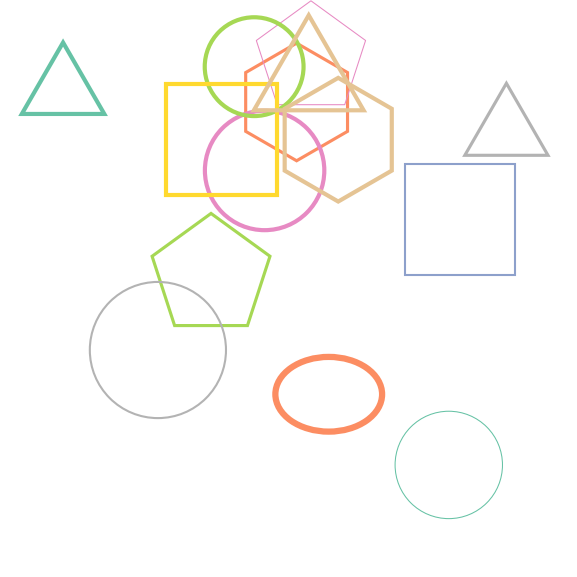[{"shape": "triangle", "thickness": 2, "radius": 0.41, "center": [0.109, 0.843]}, {"shape": "circle", "thickness": 0.5, "radius": 0.46, "center": [0.777, 0.194]}, {"shape": "oval", "thickness": 3, "radius": 0.46, "center": [0.569, 0.316]}, {"shape": "hexagon", "thickness": 1.5, "radius": 0.51, "center": [0.514, 0.823]}, {"shape": "square", "thickness": 1, "radius": 0.48, "center": [0.796, 0.619]}, {"shape": "circle", "thickness": 2, "radius": 0.52, "center": [0.458, 0.704]}, {"shape": "pentagon", "thickness": 0.5, "radius": 0.5, "center": [0.538, 0.898]}, {"shape": "pentagon", "thickness": 1.5, "radius": 0.54, "center": [0.365, 0.522]}, {"shape": "circle", "thickness": 2, "radius": 0.43, "center": [0.44, 0.884]}, {"shape": "square", "thickness": 2, "radius": 0.48, "center": [0.384, 0.757]}, {"shape": "triangle", "thickness": 2, "radius": 0.55, "center": [0.535, 0.863]}, {"shape": "hexagon", "thickness": 2, "radius": 0.54, "center": [0.586, 0.757]}, {"shape": "circle", "thickness": 1, "radius": 0.59, "center": [0.273, 0.393]}, {"shape": "triangle", "thickness": 1.5, "radius": 0.42, "center": [0.877, 0.772]}]